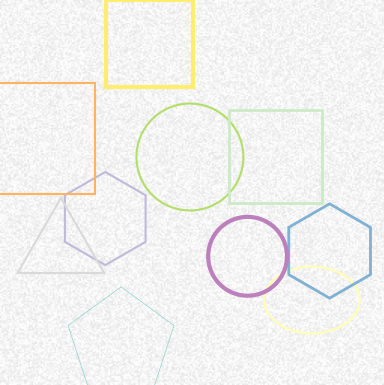[{"shape": "pentagon", "thickness": 0.5, "radius": 0.72, "center": [0.314, 0.11]}, {"shape": "oval", "thickness": 1.5, "radius": 0.62, "center": [0.81, 0.221]}, {"shape": "hexagon", "thickness": 1.5, "radius": 0.6, "center": [0.273, 0.432]}, {"shape": "hexagon", "thickness": 2, "radius": 0.61, "center": [0.856, 0.348]}, {"shape": "square", "thickness": 1.5, "radius": 0.72, "center": [0.105, 0.64]}, {"shape": "circle", "thickness": 1.5, "radius": 0.69, "center": [0.493, 0.592]}, {"shape": "triangle", "thickness": 1.5, "radius": 0.65, "center": [0.158, 0.356]}, {"shape": "circle", "thickness": 3, "radius": 0.51, "center": [0.643, 0.334]}, {"shape": "square", "thickness": 2, "radius": 0.6, "center": [0.716, 0.594]}, {"shape": "square", "thickness": 3, "radius": 0.56, "center": [0.387, 0.886]}]